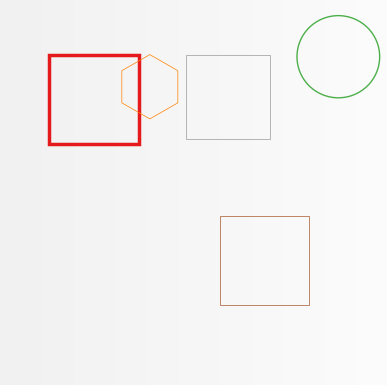[{"shape": "square", "thickness": 2.5, "radius": 0.58, "center": [0.243, 0.743]}, {"shape": "circle", "thickness": 1, "radius": 0.53, "center": [0.873, 0.853]}, {"shape": "hexagon", "thickness": 0.5, "radius": 0.42, "center": [0.387, 0.775]}, {"shape": "square", "thickness": 0.5, "radius": 0.58, "center": [0.682, 0.324]}, {"shape": "square", "thickness": 0.5, "radius": 0.54, "center": [0.588, 0.748]}]